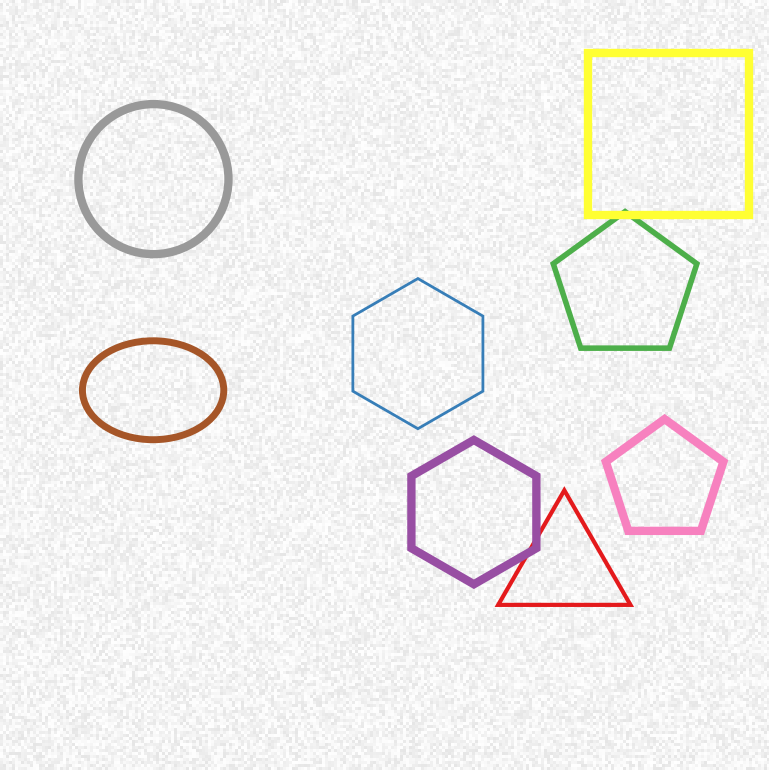[{"shape": "triangle", "thickness": 1.5, "radius": 0.5, "center": [0.733, 0.264]}, {"shape": "hexagon", "thickness": 1, "radius": 0.49, "center": [0.543, 0.541]}, {"shape": "pentagon", "thickness": 2, "radius": 0.49, "center": [0.812, 0.627]}, {"shape": "hexagon", "thickness": 3, "radius": 0.47, "center": [0.615, 0.335]}, {"shape": "square", "thickness": 3, "radius": 0.52, "center": [0.868, 0.826]}, {"shape": "oval", "thickness": 2.5, "radius": 0.46, "center": [0.199, 0.493]}, {"shape": "pentagon", "thickness": 3, "radius": 0.4, "center": [0.863, 0.375]}, {"shape": "circle", "thickness": 3, "radius": 0.49, "center": [0.199, 0.767]}]